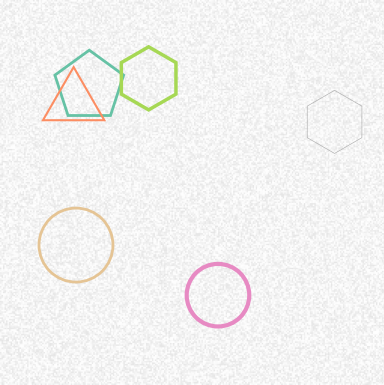[{"shape": "pentagon", "thickness": 2, "radius": 0.47, "center": [0.232, 0.776]}, {"shape": "triangle", "thickness": 1.5, "radius": 0.46, "center": [0.191, 0.734]}, {"shape": "circle", "thickness": 3, "radius": 0.41, "center": [0.566, 0.233]}, {"shape": "hexagon", "thickness": 2.5, "radius": 0.41, "center": [0.386, 0.796]}, {"shape": "circle", "thickness": 2, "radius": 0.48, "center": [0.197, 0.363]}, {"shape": "hexagon", "thickness": 0.5, "radius": 0.41, "center": [0.869, 0.683]}]